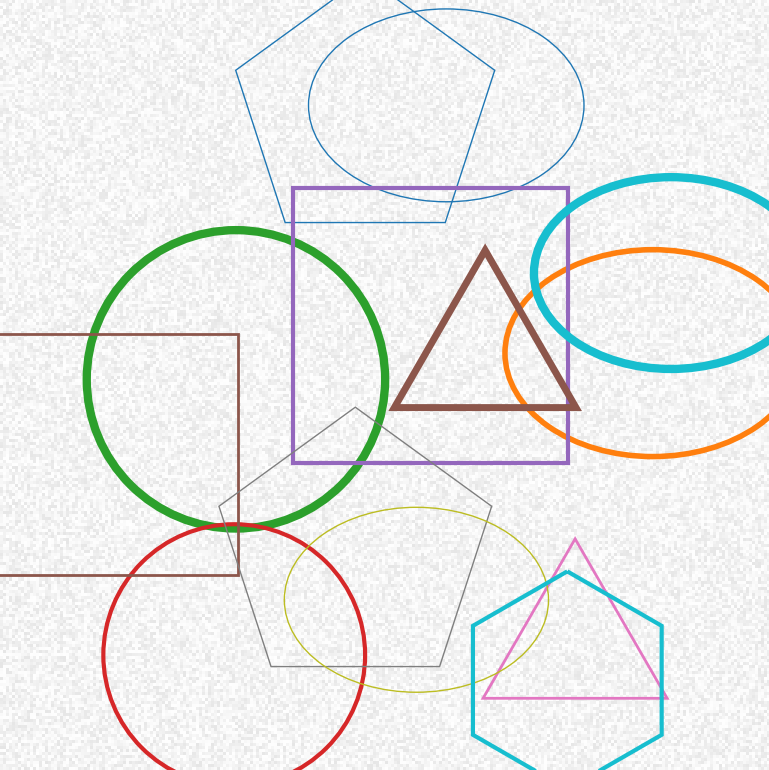[{"shape": "oval", "thickness": 0.5, "radius": 0.89, "center": [0.58, 0.863]}, {"shape": "pentagon", "thickness": 0.5, "radius": 0.88, "center": [0.474, 0.854]}, {"shape": "oval", "thickness": 2, "radius": 0.96, "center": [0.848, 0.541]}, {"shape": "circle", "thickness": 3, "radius": 0.97, "center": [0.306, 0.507]}, {"shape": "circle", "thickness": 1.5, "radius": 0.85, "center": [0.304, 0.149]}, {"shape": "square", "thickness": 1.5, "radius": 0.89, "center": [0.559, 0.578]}, {"shape": "square", "thickness": 1, "radius": 0.78, "center": [0.153, 0.41]}, {"shape": "triangle", "thickness": 2.5, "radius": 0.68, "center": [0.63, 0.539]}, {"shape": "triangle", "thickness": 1, "radius": 0.69, "center": [0.747, 0.162]}, {"shape": "pentagon", "thickness": 0.5, "radius": 0.93, "center": [0.461, 0.285]}, {"shape": "oval", "thickness": 0.5, "radius": 0.86, "center": [0.541, 0.221]}, {"shape": "hexagon", "thickness": 1.5, "radius": 0.71, "center": [0.737, 0.116]}, {"shape": "oval", "thickness": 3, "radius": 0.89, "center": [0.871, 0.645]}]